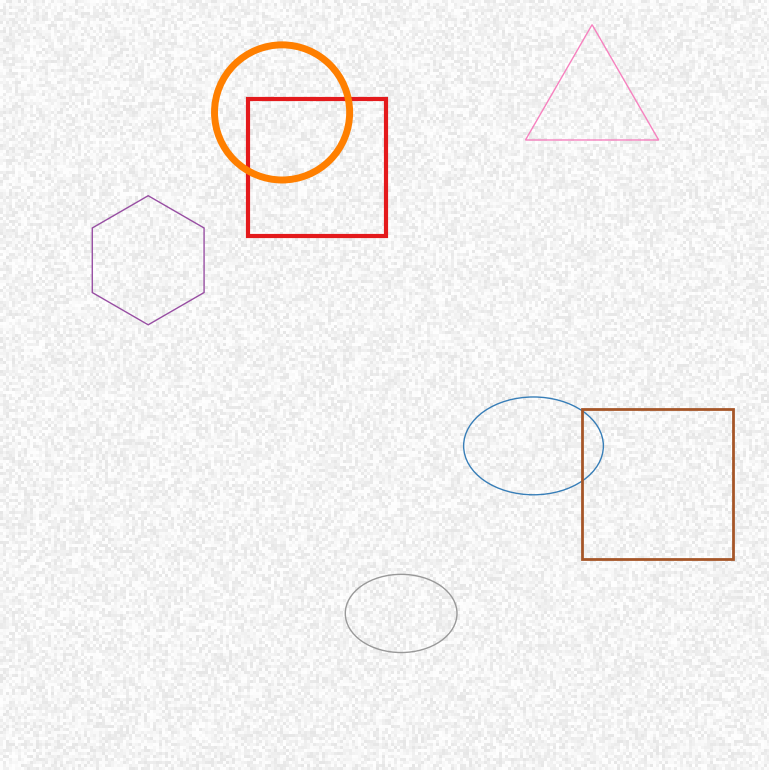[{"shape": "square", "thickness": 1.5, "radius": 0.45, "center": [0.412, 0.783]}, {"shape": "oval", "thickness": 0.5, "radius": 0.45, "center": [0.693, 0.421]}, {"shape": "hexagon", "thickness": 0.5, "radius": 0.42, "center": [0.192, 0.662]}, {"shape": "circle", "thickness": 2.5, "radius": 0.44, "center": [0.366, 0.854]}, {"shape": "square", "thickness": 1, "radius": 0.49, "center": [0.854, 0.371]}, {"shape": "triangle", "thickness": 0.5, "radius": 0.5, "center": [0.769, 0.868]}, {"shape": "oval", "thickness": 0.5, "radius": 0.36, "center": [0.521, 0.203]}]